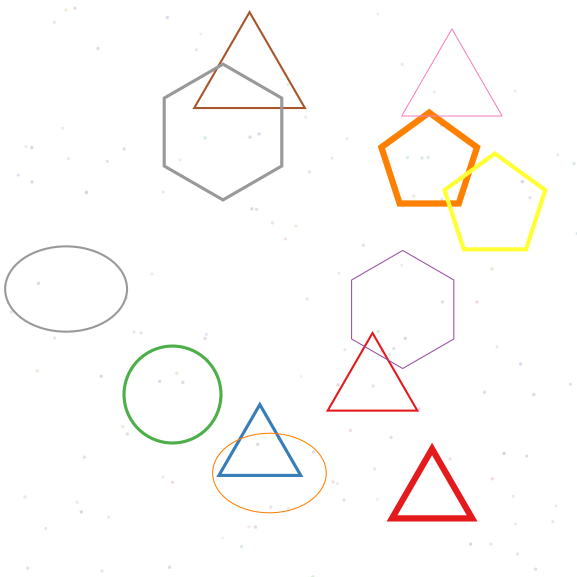[{"shape": "triangle", "thickness": 1, "radius": 0.45, "center": [0.645, 0.333]}, {"shape": "triangle", "thickness": 3, "radius": 0.4, "center": [0.748, 0.142]}, {"shape": "triangle", "thickness": 1.5, "radius": 0.41, "center": [0.45, 0.217]}, {"shape": "circle", "thickness": 1.5, "radius": 0.42, "center": [0.299, 0.316]}, {"shape": "hexagon", "thickness": 0.5, "radius": 0.51, "center": [0.697, 0.463]}, {"shape": "pentagon", "thickness": 3, "radius": 0.44, "center": [0.743, 0.717]}, {"shape": "oval", "thickness": 0.5, "radius": 0.49, "center": [0.467, 0.18]}, {"shape": "pentagon", "thickness": 2, "radius": 0.46, "center": [0.857, 0.642]}, {"shape": "triangle", "thickness": 1, "radius": 0.55, "center": [0.432, 0.867]}, {"shape": "triangle", "thickness": 0.5, "radius": 0.5, "center": [0.783, 0.848]}, {"shape": "oval", "thickness": 1, "radius": 0.53, "center": [0.114, 0.499]}, {"shape": "hexagon", "thickness": 1.5, "radius": 0.59, "center": [0.386, 0.77]}]